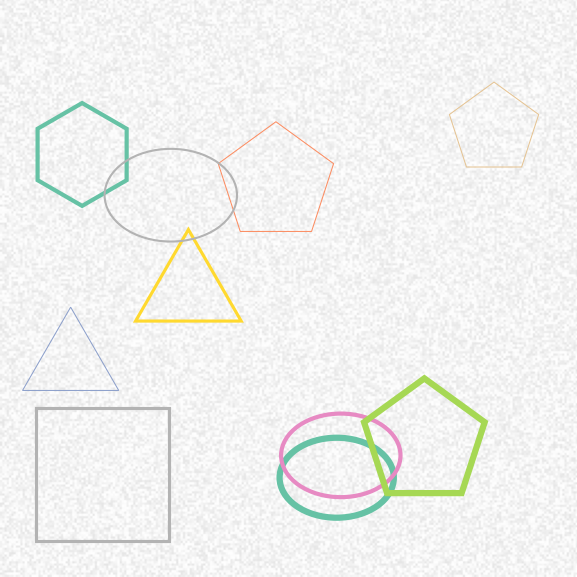[{"shape": "hexagon", "thickness": 2, "radius": 0.45, "center": [0.142, 0.732]}, {"shape": "oval", "thickness": 3, "radius": 0.49, "center": [0.583, 0.172]}, {"shape": "pentagon", "thickness": 0.5, "radius": 0.53, "center": [0.478, 0.683]}, {"shape": "triangle", "thickness": 0.5, "radius": 0.48, "center": [0.122, 0.371]}, {"shape": "oval", "thickness": 2, "radius": 0.52, "center": [0.59, 0.211]}, {"shape": "pentagon", "thickness": 3, "radius": 0.55, "center": [0.735, 0.234]}, {"shape": "triangle", "thickness": 1.5, "radius": 0.53, "center": [0.326, 0.496]}, {"shape": "pentagon", "thickness": 0.5, "radius": 0.41, "center": [0.855, 0.776]}, {"shape": "square", "thickness": 1.5, "radius": 0.57, "center": [0.178, 0.178]}, {"shape": "oval", "thickness": 1, "radius": 0.57, "center": [0.296, 0.661]}]